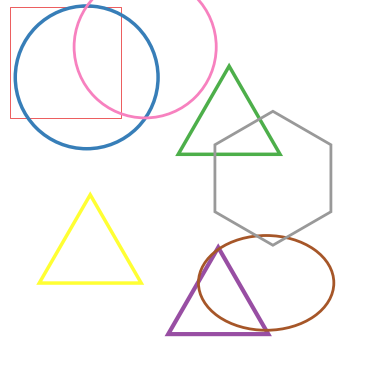[{"shape": "square", "thickness": 0.5, "radius": 0.72, "center": [0.17, 0.838]}, {"shape": "circle", "thickness": 2.5, "radius": 0.93, "center": [0.225, 0.799]}, {"shape": "triangle", "thickness": 2.5, "radius": 0.76, "center": [0.595, 0.676]}, {"shape": "triangle", "thickness": 3, "radius": 0.75, "center": [0.567, 0.207]}, {"shape": "triangle", "thickness": 2.5, "radius": 0.76, "center": [0.234, 0.341]}, {"shape": "oval", "thickness": 2, "radius": 0.88, "center": [0.691, 0.265]}, {"shape": "circle", "thickness": 2, "radius": 0.92, "center": [0.377, 0.878]}, {"shape": "hexagon", "thickness": 2, "radius": 0.87, "center": [0.709, 0.537]}]